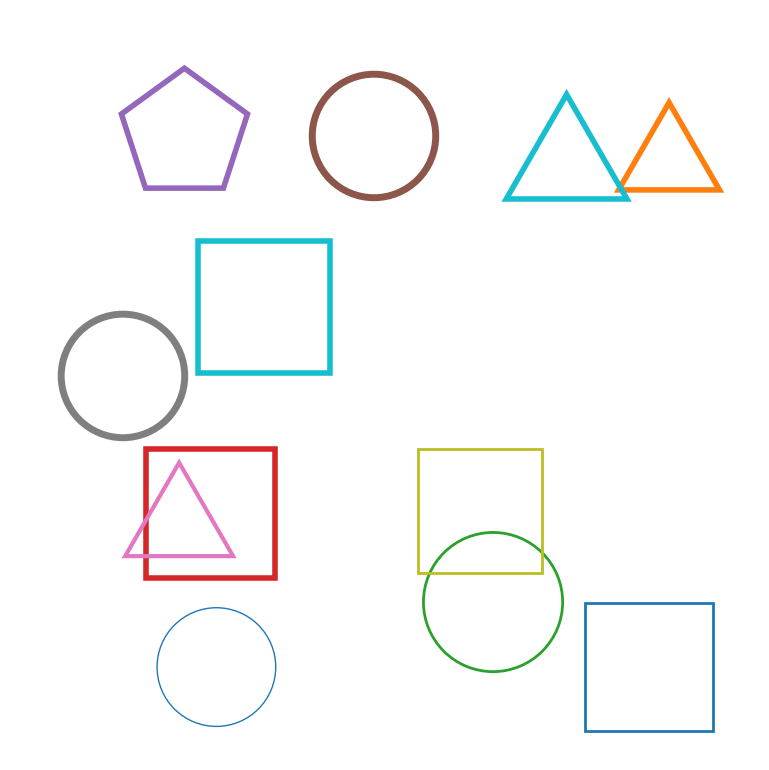[{"shape": "square", "thickness": 1, "radius": 0.42, "center": [0.843, 0.134]}, {"shape": "circle", "thickness": 0.5, "radius": 0.39, "center": [0.281, 0.134]}, {"shape": "triangle", "thickness": 2, "radius": 0.38, "center": [0.869, 0.791]}, {"shape": "circle", "thickness": 1, "radius": 0.45, "center": [0.64, 0.218]}, {"shape": "square", "thickness": 2, "radius": 0.42, "center": [0.273, 0.333]}, {"shape": "pentagon", "thickness": 2, "radius": 0.43, "center": [0.24, 0.825]}, {"shape": "circle", "thickness": 2.5, "radius": 0.4, "center": [0.486, 0.823]}, {"shape": "triangle", "thickness": 1.5, "radius": 0.4, "center": [0.233, 0.318]}, {"shape": "circle", "thickness": 2.5, "radius": 0.4, "center": [0.16, 0.512]}, {"shape": "square", "thickness": 1, "radius": 0.4, "center": [0.623, 0.336]}, {"shape": "square", "thickness": 2, "radius": 0.43, "center": [0.343, 0.602]}, {"shape": "triangle", "thickness": 2, "radius": 0.45, "center": [0.736, 0.787]}]